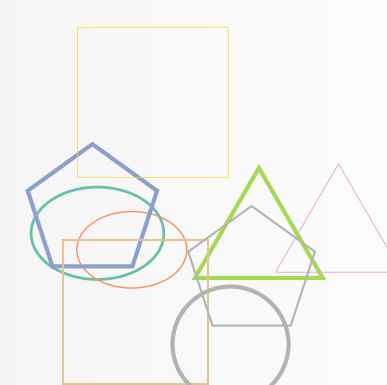[{"shape": "oval", "thickness": 2, "radius": 0.86, "center": [0.252, 0.394]}, {"shape": "oval", "thickness": 1, "radius": 0.71, "center": [0.34, 0.351]}, {"shape": "pentagon", "thickness": 3, "radius": 0.88, "center": [0.238, 0.45]}, {"shape": "triangle", "thickness": 0.5, "radius": 0.94, "center": [0.874, 0.387]}, {"shape": "triangle", "thickness": 3, "radius": 0.95, "center": [0.668, 0.373]}, {"shape": "square", "thickness": 0.5, "radius": 0.97, "center": [0.394, 0.734]}, {"shape": "square", "thickness": 1.5, "radius": 0.93, "center": [0.35, 0.19]}, {"shape": "circle", "thickness": 3, "radius": 0.75, "center": [0.595, 0.106]}, {"shape": "pentagon", "thickness": 1.5, "radius": 0.86, "center": [0.649, 0.293]}]